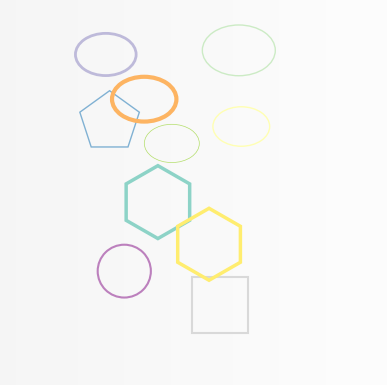[{"shape": "hexagon", "thickness": 2.5, "radius": 0.47, "center": [0.407, 0.475]}, {"shape": "oval", "thickness": 1, "radius": 0.37, "center": [0.623, 0.671]}, {"shape": "oval", "thickness": 2, "radius": 0.39, "center": [0.273, 0.859]}, {"shape": "pentagon", "thickness": 1, "radius": 0.4, "center": [0.283, 0.684]}, {"shape": "oval", "thickness": 3, "radius": 0.42, "center": [0.372, 0.742]}, {"shape": "oval", "thickness": 0.5, "radius": 0.35, "center": [0.443, 0.627]}, {"shape": "square", "thickness": 1.5, "radius": 0.36, "center": [0.568, 0.208]}, {"shape": "circle", "thickness": 1.5, "radius": 0.34, "center": [0.321, 0.296]}, {"shape": "oval", "thickness": 1, "radius": 0.47, "center": [0.616, 0.869]}, {"shape": "hexagon", "thickness": 2.5, "radius": 0.47, "center": [0.539, 0.366]}]